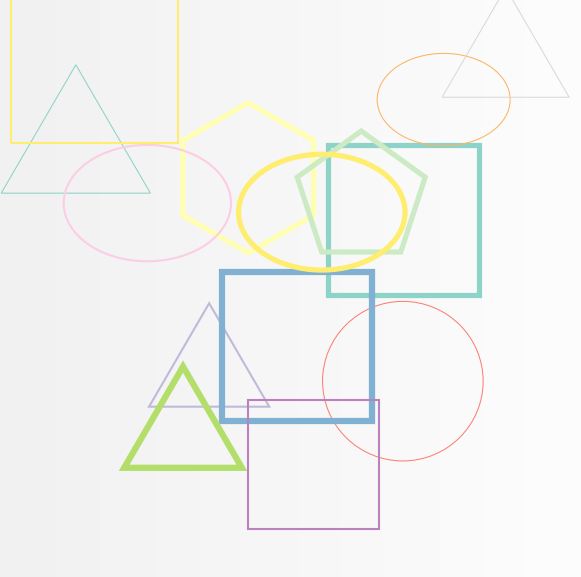[{"shape": "square", "thickness": 2.5, "radius": 0.65, "center": [0.695, 0.618]}, {"shape": "triangle", "thickness": 0.5, "radius": 0.74, "center": [0.13, 0.739]}, {"shape": "hexagon", "thickness": 2.5, "radius": 0.65, "center": [0.427, 0.691]}, {"shape": "triangle", "thickness": 1, "radius": 0.6, "center": [0.36, 0.355]}, {"shape": "circle", "thickness": 0.5, "radius": 0.69, "center": [0.693, 0.339]}, {"shape": "square", "thickness": 3, "radius": 0.64, "center": [0.511, 0.4]}, {"shape": "oval", "thickness": 0.5, "radius": 0.57, "center": [0.763, 0.827]}, {"shape": "triangle", "thickness": 3, "radius": 0.58, "center": [0.315, 0.248]}, {"shape": "oval", "thickness": 1, "radius": 0.72, "center": [0.254, 0.647]}, {"shape": "triangle", "thickness": 0.5, "radius": 0.63, "center": [0.87, 0.894]}, {"shape": "square", "thickness": 1, "radius": 0.56, "center": [0.539, 0.195]}, {"shape": "pentagon", "thickness": 2.5, "radius": 0.58, "center": [0.621, 0.656]}, {"shape": "oval", "thickness": 2.5, "radius": 0.72, "center": [0.554, 0.632]}, {"shape": "square", "thickness": 1, "radius": 0.72, "center": [0.162, 0.896]}]